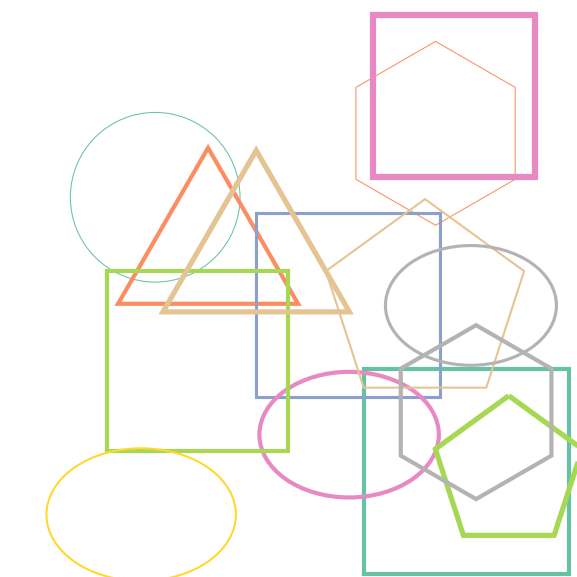[{"shape": "circle", "thickness": 0.5, "radius": 0.73, "center": [0.269, 0.658]}, {"shape": "square", "thickness": 2, "radius": 0.89, "center": [0.807, 0.182]}, {"shape": "triangle", "thickness": 2, "radius": 0.9, "center": [0.36, 0.563]}, {"shape": "hexagon", "thickness": 0.5, "radius": 0.8, "center": [0.754, 0.768]}, {"shape": "square", "thickness": 1.5, "radius": 0.8, "center": [0.603, 0.471]}, {"shape": "oval", "thickness": 2, "radius": 0.78, "center": [0.605, 0.246]}, {"shape": "square", "thickness": 3, "radius": 0.7, "center": [0.787, 0.833]}, {"shape": "pentagon", "thickness": 2.5, "radius": 0.67, "center": [0.881, 0.18]}, {"shape": "square", "thickness": 2, "radius": 0.78, "center": [0.342, 0.374]}, {"shape": "oval", "thickness": 1, "radius": 0.82, "center": [0.244, 0.108]}, {"shape": "pentagon", "thickness": 1, "radius": 0.9, "center": [0.736, 0.474]}, {"shape": "triangle", "thickness": 2.5, "radius": 0.93, "center": [0.444, 0.552]}, {"shape": "hexagon", "thickness": 2, "radius": 0.75, "center": [0.824, 0.285]}, {"shape": "oval", "thickness": 1.5, "radius": 0.74, "center": [0.815, 0.47]}]